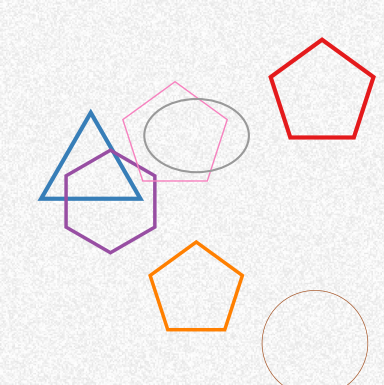[{"shape": "pentagon", "thickness": 3, "radius": 0.7, "center": [0.837, 0.756]}, {"shape": "triangle", "thickness": 3, "radius": 0.74, "center": [0.236, 0.558]}, {"shape": "hexagon", "thickness": 2.5, "radius": 0.67, "center": [0.287, 0.477]}, {"shape": "pentagon", "thickness": 2.5, "radius": 0.63, "center": [0.51, 0.245]}, {"shape": "circle", "thickness": 0.5, "radius": 0.69, "center": [0.818, 0.108]}, {"shape": "pentagon", "thickness": 1, "radius": 0.71, "center": [0.455, 0.645]}, {"shape": "oval", "thickness": 1.5, "radius": 0.68, "center": [0.511, 0.648]}]